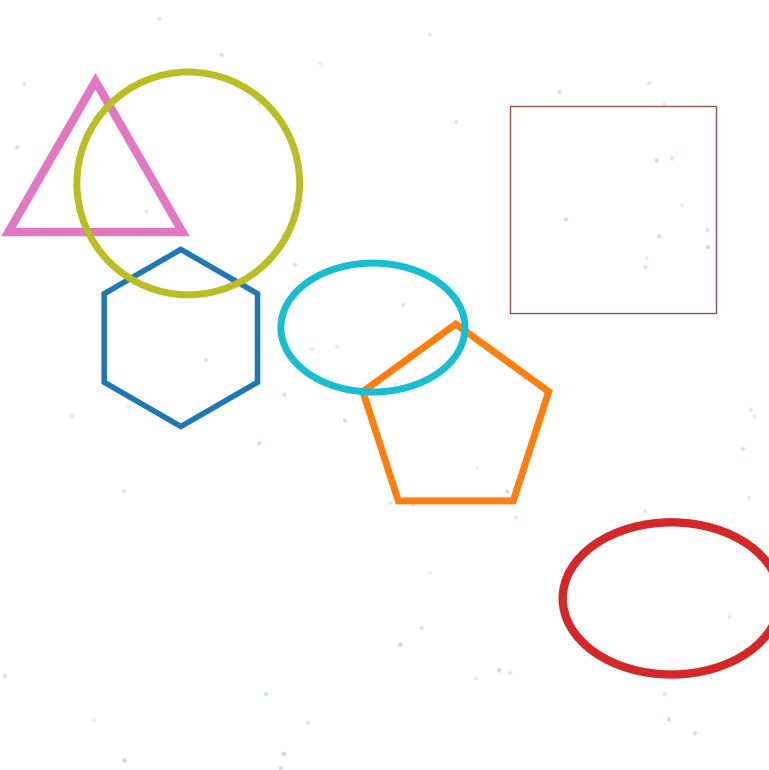[{"shape": "hexagon", "thickness": 2, "radius": 0.57, "center": [0.235, 0.561]}, {"shape": "pentagon", "thickness": 2.5, "radius": 0.63, "center": [0.592, 0.452]}, {"shape": "oval", "thickness": 3, "radius": 0.71, "center": [0.872, 0.223]}, {"shape": "square", "thickness": 0.5, "radius": 0.67, "center": [0.796, 0.728]}, {"shape": "triangle", "thickness": 3, "radius": 0.65, "center": [0.124, 0.764]}, {"shape": "circle", "thickness": 2.5, "radius": 0.72, "center": [0.244, 0.762]}, {"shape": "oval", "thickness": 2.5, "radius": 0.6, "center": [0.484, 0.575]}]